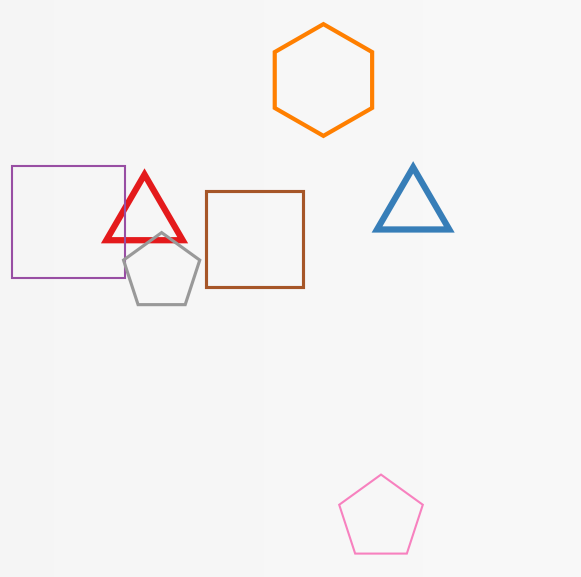[{"shape": "triangle", "thickness": 3, "radius": 0.38, "center": [0.249, 0.621]}, {"shape": "triangle", "thickness": 3, "radius": 0.36, "center": [0.711, 0.638]}, {"shape": "square", "thickness": 1, "radius": 0.49, "center": [0.118, 0.615]}, {"shape": "hexagon", "thickness": 2, "radius": 0.48, "center": [0.556, 0.861]}, {"shape": "square", "thickness": 1.5, "radius": 0.42, "center": [0.438, 0.585]}, {"shape": "pentagon", "thickness": 1, "radius": 0.38, "center": [0.655, 0.102]}, {"shape": "pentagon", "thickness": 1.5, "radius": 0.34, "center": [0.278, 0.527]}]